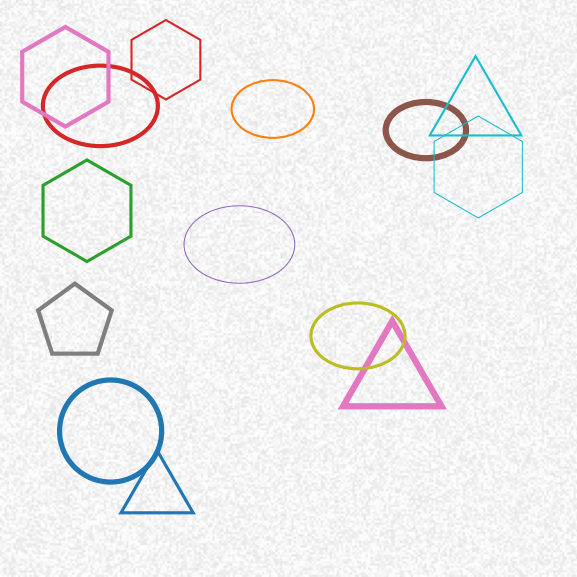[{"shape": "triangle", "thickness": 1.5, "radius": 0.36, "center": [0.272, 0.147]}, {"shape": "circle", "thickness": 2.5, "radius": 0.44, "center": [0.192, 0.253]}, {"shape": "oval", "thickness": 1, "radius": 0.36, "center": [0.472, 0.81]}, {"shape": "hexagon", "thickness": 1.5, "radius": 0.44, "center": [0.151, 0.634]}, {"shape": "oval", "thickness": 2, "radius": 0.5, "center": [0.174, 0.816]}, {"shape": "hexagon", "thickness": 1, "radius": 0.34, "center": [0.287, 0.896]}, {"shape": "oval", "thickness": 0.5, "radius": 0.48, "center": [0.415, 0.576]}, {"shape": "oval", "thickness": 3, "radius": 0.35, "center": [0.737, 0.774]}, {"shape": "triangle", "thickness": 3, "radius": 0.49, "center": [0.679, 0.345]}, {"shape": "hexagon", "thickness": 2, "radius": 0.43, "center": [0.113, 0.866]}, {"shape": "pentagon", "thickness": 2, "radius": 0.33, "center": [0.13, 0.441]}, {"shape": "oval", "thickness": 1.5, "radius": 0.41, "center": [0.62, 0.418]}, {"shape": "hexagon", "thickness": 0.5, "radius": 0.44, "center": [0.828, 0.71]}, {"shape": "triangle", "thickness": 1, "radius": 0.46, "center": [0.823, 0.81]}]